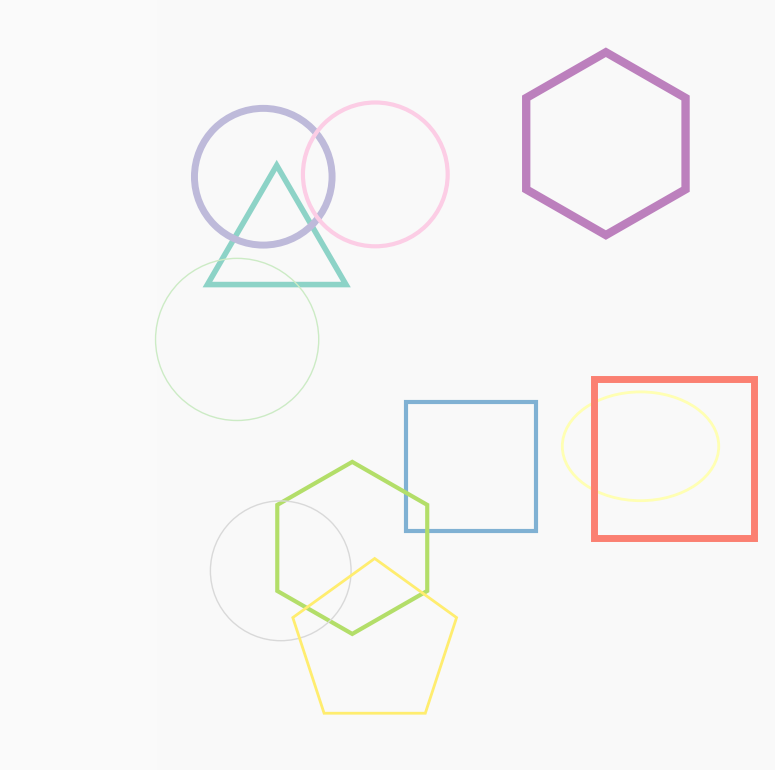[{"shape": "triangle", "thickness": 2, "radius": 0.52, "center": [0.357, 0.682]}, {"shape": "oval", "thickness": 1, "radius": 0.5, "center": [0.826, 0.42]}, {"shape": "circle", "thickness": 2.5, "radius": 0.44, "center": [0.34, 0.77]}, {"shape": "square", "thickness": 2.5, "radius": 0.51, "center": [0.869, 0.405]}, {"shape": "square", "thickness": 1.5, "radius": 0.42, "center": [0.608, 0.394]}, {"shape": "hexagon", "thickness": 1.5, "radius": 0.56, "center": [0.455, 0.288]}, {"shape": "circle", "thickness": 1.5, "radius": 0.47, "center": [0.484, 0.774]}, {"shape": "circle", "thickness": 0.5, "radius": 0.45, "center": [0.362, 0.259]}, {"shape": "hexagon", "thickness": 3, "radius": 0.59, "center": [0.782, 0.813]}, {"shape": "circle", "thickness": 0.5, "radius": 0.53, "center": [0.306, 0.559]}, {"shape": "pentagon", "thickness": 1, "radius": 0.56, "center": [0.483, 0.164]}]